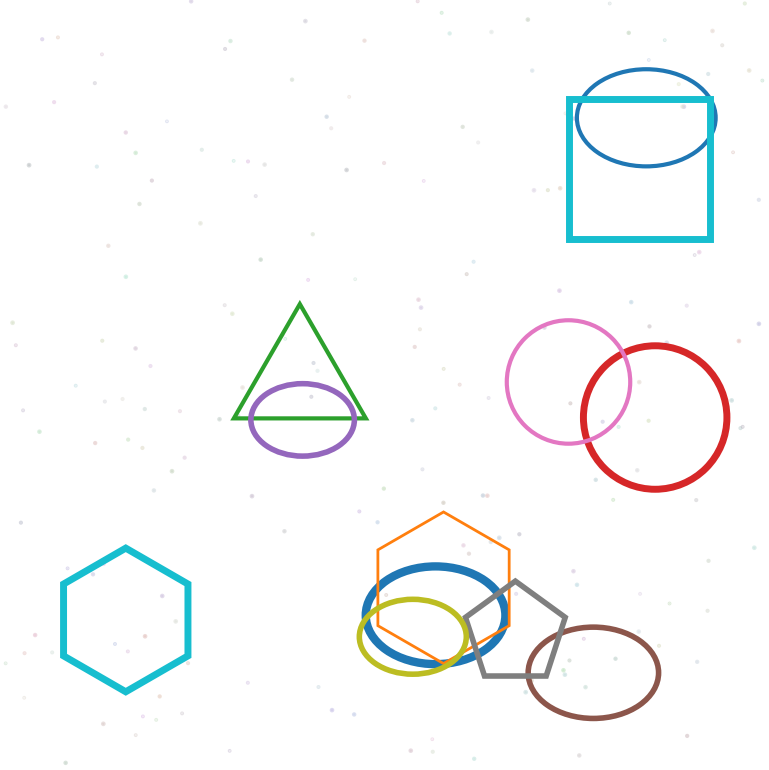[{"shape": "oval", "thickness": 1.5, "radius": 0.45, "center": [0.839, 0.847]}, {"shape": "oval", "thickness": 3, "radius": 0.45, "center": [0.566, 0.201]}, {"shape": "hexagon", "thickness": 1, "radius": 0.49, "center": [0.576, 0.237]}, {"shape": "triangle", "thickness": 1.5, "radius": 0.49, "center": [0.389, 0.506]}, {"shape": "circle", "thickness": 2.5, "radius": 0.47, "center": [0.851, 0.458]}, {"shape": "oval", "thickness": 2, "radius": 0.34, "center": [0.393, 0.455]}, {"shape": "oval", "thickness": 2, "radius": 0.42, "center": [0.771, 0.126]}, {"shape": "circle", "thickness": 1.5, "radius": 0.4, "center": [0.738, 0.504]}, {"shape": "pentagon", "thickness": 2, "radius": 0.34, "center": [0.669, 0.177]}, {"shape": "oval", "thickness": 2, "radius": 0.35, "center": [0.536, 0.173]}, {"shape": "hexagon", "thickness": 2.5, "radius": 0.47, "center": [0.163, 0.195]}, {"shape": "square", "thickness": 2.5, "radius": 0.46, "center": [0.83, 0.78]}]